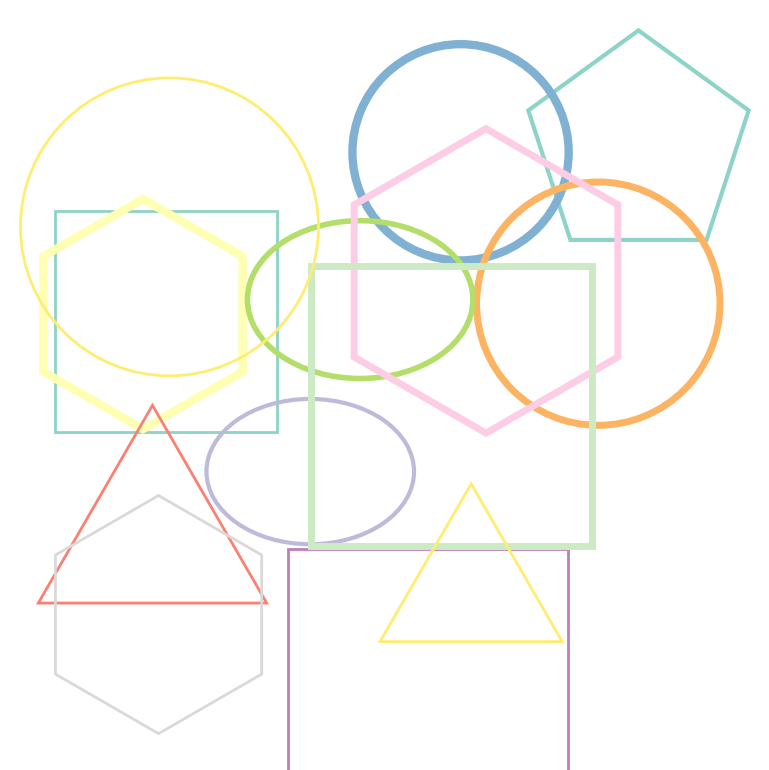[{"shape": "square", "thickness": 1, "radius": 0.72, "center": [0.215, 0.582]}, {"shape": "pentagon", "thickness": 1.5, "radius": 0.75, "center": [0.829, 0.81]}, {"shape": "hexagon", "thickness": 3, "radius": 0.75, "center": [0.186, 0.592]}, {"shape": "oval", "thickness": 1.5, "radius": 0.67, "center": [0.403, 0.388]}, {"shape": "triangle", "thickness": 1, "radius": 0.86, "center": [0.198, 0.302]}, {"shape": "circle", "thickness": 3, "radius": 0.7, "center": [0.598, 0.802]}, {"shape": "circle", "thickness": 2.5, "radius": 0.79, "center": [0.777, 0.606]}, {"shape": "oval", "thickness": 2, "radius": 0.73, "center": [0.468, 0.611]}, {"shape": "hexagon", "thickness": 2.5, "radius": 0.99, "center": [0.631, 0.635]}, {"shape": "hexagon", "thickness": 1, "radius": 0.77, "center": [0.206, 0.202]}, {"shape": "square", "thickness": 1, "radius": 0.91, "center": [0.556, 0.104]}, {"shape": "square", "thickness": 2.5, "radius": 0.91, "center": [0.587, 0.473]}, {"shape": "triangle", "thickness": 1, "radius": 0.68, "center": [0.612, 0.235]}, {"shape": "circle", "thickness": 1, "radius": 0.97, "center": [0.22, 0.705]}]